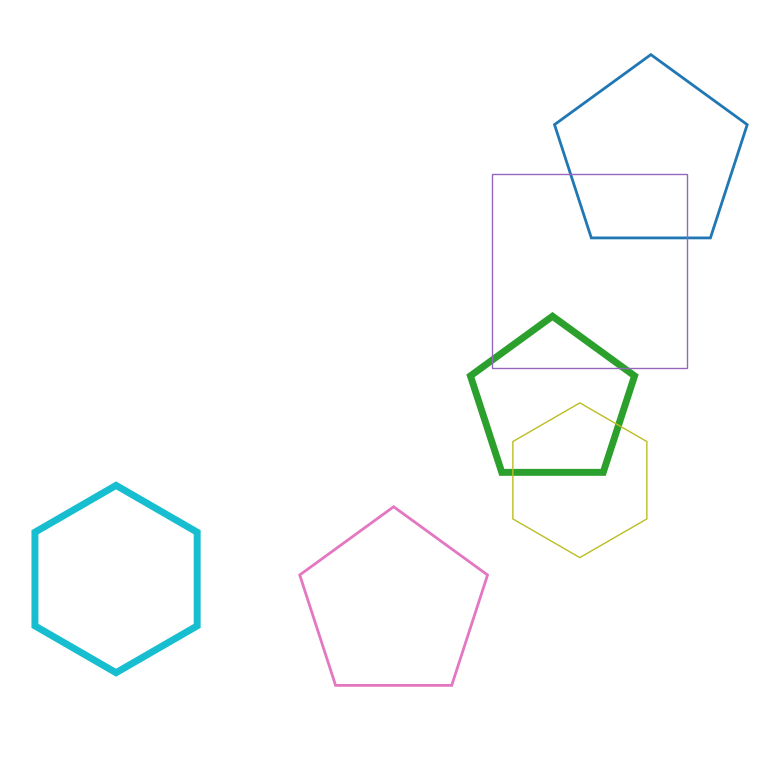[{"shape": "pentagon", "thickness": 1, "radius": 0.66, "center": [0.845, 0.797]}, {"shape": "pentagon", "thickness": 2.5, "radius": 0.56, "center": [0.718, 0.477]}, {"shape": "square", "thickness": 0.5, "radius": 0.63, "center": [0.766, 0.648]}, {"shape": "pentagon", "thickness": 1, "radius": 0.64, "center": [0.511, 0.214]}, {"shape": "hexagon", "thickness": 0.5, "radius": 0.5, "center": [0.753, 0.376]}, {"shape": "hexagon", "thickness": 2.5, "radius": 0.61, "center": [0.151, 0.248]}]